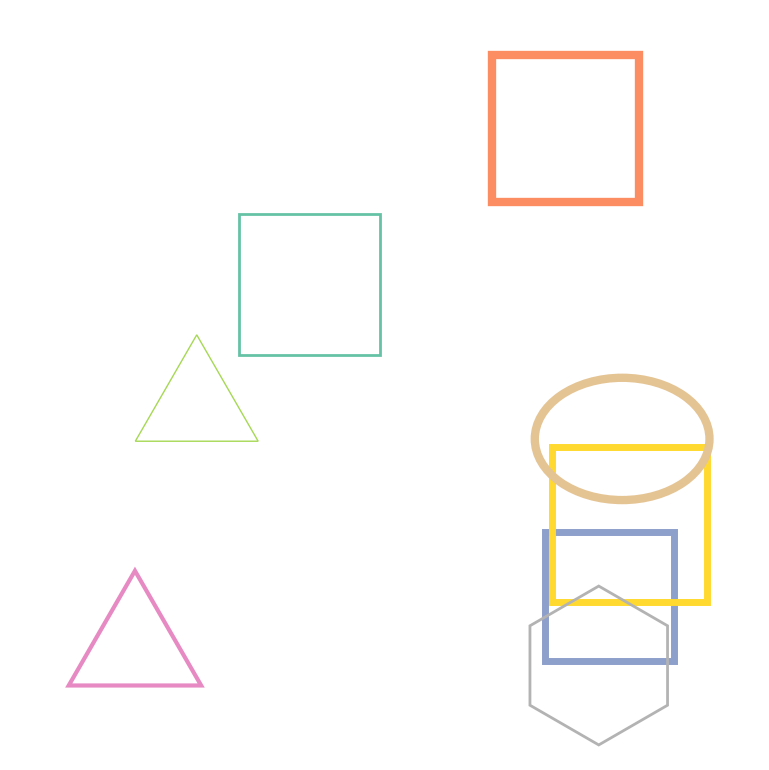[{"shape": "square", "thickness": 1, "radius": 0.46, "center": [0.402, 0.63]}, {"shape": "square", "thickness": 3, "radius": 0.48, "center": [0.734, 0.833]}, {"shape": "square", "thickness": 2.5, "radius": 0.42, "center": [0.792, 0.226]}, {"shape": "triangle", "thickness": 1.5, "radius": 0.5, "center": [0.175, 0.159]}, {"shape": "triangle", "thickness": 0.5, "radius": 0.46, "center": [0.256, 0.473]}, {"shape": "square", "thickness": 2.5, "radius": 0.5, "center": [0.817, 0.319]}, {"shape": "oval", "thickness": 3, "radius": 0.57, "center": [0.808, 0.43]}, {"shape": "hexagon", "thickness": 1, "radius": 0.52, "center": [0.778, 0.136]}]